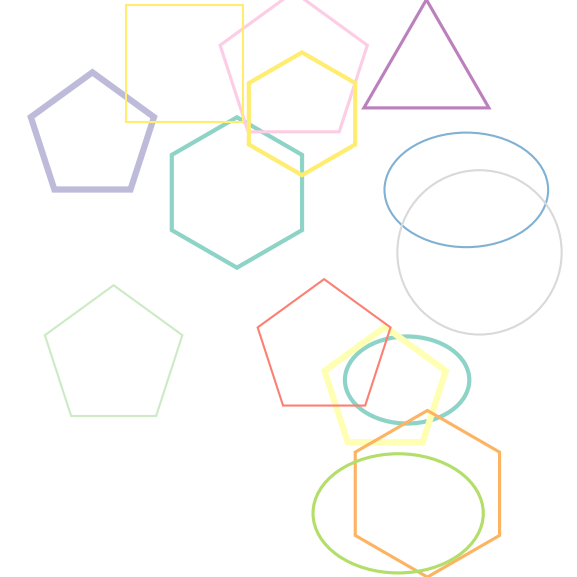[{"shape": "hexagon", "thickness": 2, "radius": 0.65, "center": [0.41, 0.666]}, {"shape": "oval", "thickness": 2, "radius": 0.54, "center": [0.705, 0.341]}, {"shape": "pentagon", "thickness": 3, "radius": 0.55, "center": [0.667, 0.323]}, {"shape": "pentagon", "thickness": 3, "radius": 0.56, "center": [0.16, 0.762]}, {"shape": "pentagon", "thickness": 1, "radius": 0.6, "center": [0.561, 0.395]}, {"shape": "oval", "thickness": 1, "radius": 0.71, "center": [0.807, 0.67]}, {"shape": "hexagon", "thickness": 1.5, "radius": 0.72, "center": [0.74, 0.144]}, {"shape": "oval", "thickness": 1.5, "radius": 0.74, "center": [0.689, 0.11]}, {"shape": "pentagon", "thickness": 1.5, "radius": 0.67, "center": [0.509, 0.879]}, {"shape": "circle", "thickness": 1, "radius": 0.71, "center": [0.83, 0.562]}, {"shape": "triangle", "thickness": 1.5, "radius": 0.62, "center": [0.738, 0.875]}, {"shape": "pentagon", "thickness": 1, "radius": 0.63, "center": [0.197, 0.38]}, {"shape": "hexagon", "thickness": 2, "radius": 0.53, "center": [0.523, 0.802]}, {"shape": "square", "thickness": 1, "radius": 0.51, "center": [0.319, 0.888]}]